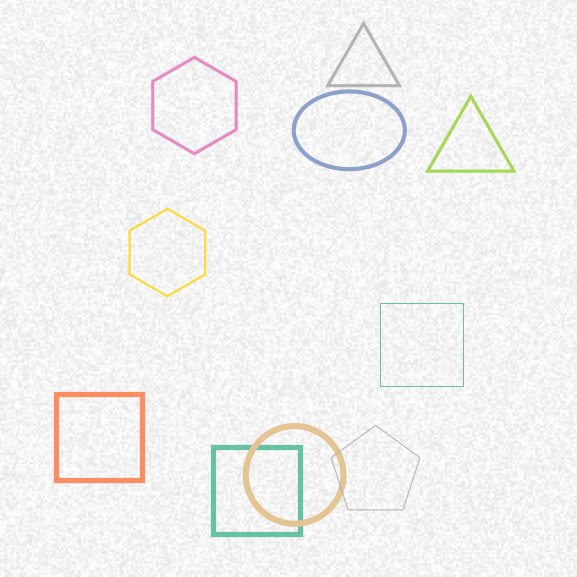[{"shape": "square", "thickness": 0.5, "radius": 0.36, "center": [0.73, 0.402]}, {"shape": "square", "thickness": 2.5, "radius": 0.38, "center": [0.443, 0.15]}, {"shape": "square", "thickness": 2.5, "radius": 0.37, "center": [0.171, 0.243]}, {"shape": "oval", "thickness": 2, "radius": 0.48, "center": [0.605, 0.773]}, {"shape": "hexagon", "thickness": 1.5, "radius": 0.42, "center": [0.337, 0.816]}, {"shape": "triangle", "thickness": 1.5, "radius": 0.43, "center": [0.815, 0.746]}, {"shape": "hexagon", "thickness": 1, "radius": 0.38, "center": [0.29, 0.562]}, {"shape": "circle", "thickness": 3, "radius": 0.42, "center": [0.51, 0.177]}, {"shape": "pentagon", "thickness": 0.5, "radius": 0.4, "center": [0.65, 0.182]}, {"shape": "triangle", "thickness": 1.5, "radius": 0.36, "center": [0.63, 0.887]}]